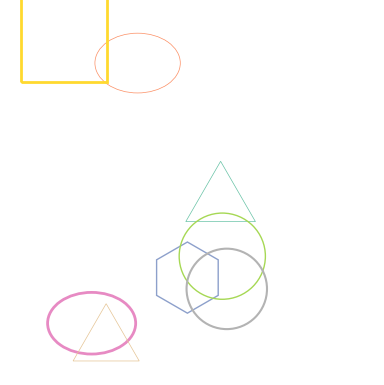[{"shape": "triangle", "thickness": 0.5, "radius": 0.52, "center": [0.573, 0.477]}, {"shape": "oval", "thickness": 0.5, "radius": 0.55, "center": [0.357, 0.836]}, {"shape": "hexagon", "thickness": 1, "radius": 0.46, "center": [0.487, 0.279]}, {"shape": "oval", "thickness": 2, "radius": 0.57, "center": [0.238, 0.16]}, {"shape": "circle", "thickness": 1, "radius": 0.56, "center": [0.577, 0.335]}, {"shape": "square", "thickness": 2, "radius": 0.55, "center": [0.166, 0.899]}, {"shape": "triangle", "thickness": 0.5, "radius": 0.5, "center": [0.276, 0.112]}, {"shape": "circle", "thickness": 1.5, "radius": 0.52, "center": [0.589, 0.25]}]